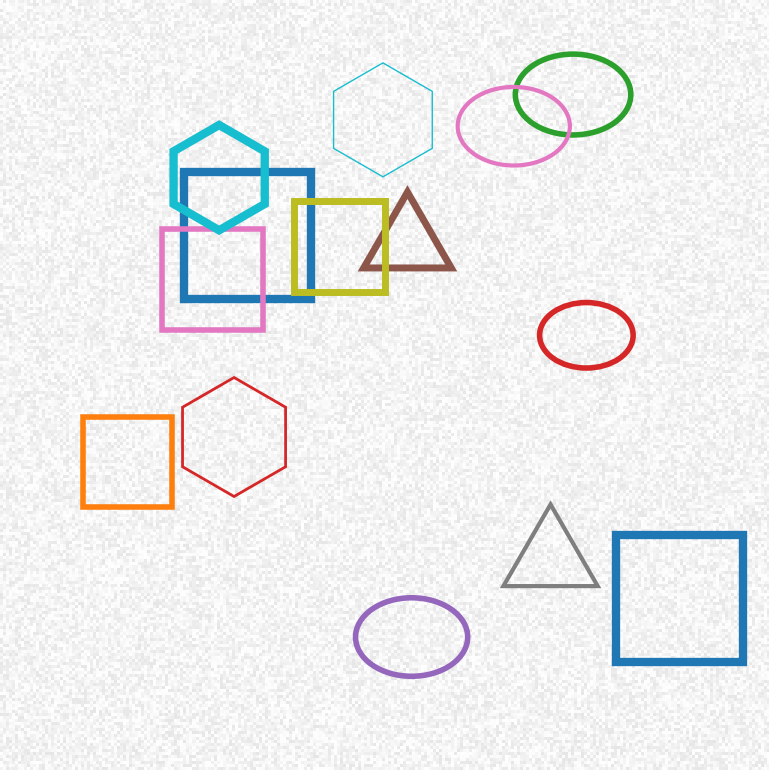[{"shape": "square", "thickness": 3, "radius": 0.41, "center": [0.321, 0.694]}, {"shape": "square", "thickness": 3, "radius": 0.41, "center": [0.882, 0.222]}, {"shape": "square", "thickness": 2, "radius": 0.29, "center": [0.165, 0.4]}, {"shape": "oval", "thickness": 2, "radius": 0.37, "center": [0.744, 0.877]}, {"shape": "oval", "thickness": 2, "radius": 0.3, "center": [0.762, 0.565]}, {"shape": "hexagon", "thickness": 1, "radius": 0.39, "center": [0.304, 0.432]}, {"shape": "oval", "thickness": 2, "radius": 0.36, "center": [0.535, 0.173]}, {"shape": "triangle", "thickness": 2.5, "radius": 0.33, "center": [0.529, 0.685]}, {"shape": "oval", "thickness": 1.5, "radius": 0.36, "center": [0.667, 0.836]}, {"shape": "square", "thickness": 2, "radius": 0.33, "center": [0.276, 0.637]}, {"shape": "triangle", "thickness": 1.5, "radius": 0.35, "center": [0.715, 0.274]}, {"shape": "square", "thickness": 2.5, "radius": 0.29, "center": [0.441, 0.68]}, {"shape": "hexagon", "thickness": 3, "radius": 0.34, "center": [0.285, 0.769]}, {"shape": "hexagon", "thickness": 0.5, "radius": 0.37, "center": [0.497, 0.844]}]